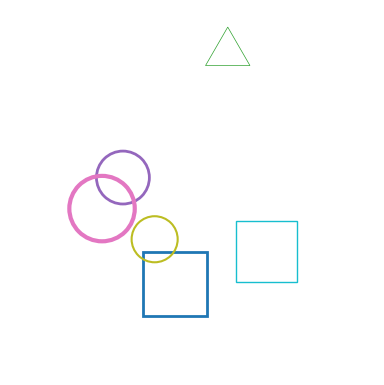[{"shape": "square", "thickness": 2, "radius": 0.42, "center": [0.454, 0.261]}, {"shape": "triangle", "thickness": 0.5, "radius": 0.33, "center": [0.592, 0.863]}, {"shape": "circle", "thickness": 2, "radius": 0.34, "center": [0.319, 0.539]}, {"shape": "circle", "thickness": 3, "radius": 0.42, "center": [0.265, 0.458]}, {"shape": "circle", "thickness": 1.5, "radius": 0.3, "center": [0.402, 0.379]}, {"shape": "square", "thickness": 1, "radius": 0.39, "center": [0.693, 0.347]}]